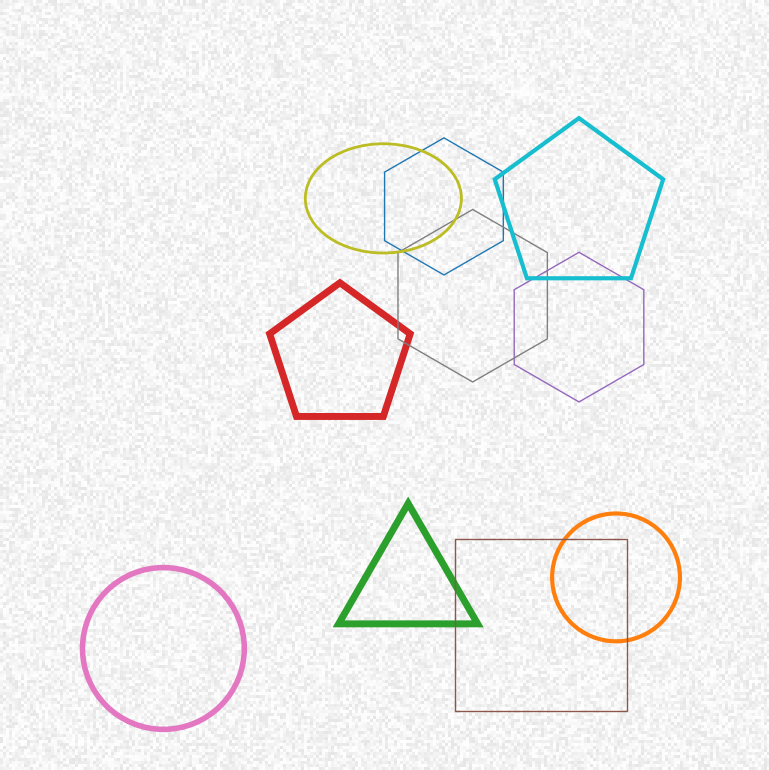[{"shape": "hexagon", "thickness": 0.5, "radius": 0.45, "center": [0.577, 0.732]}, {"shape": "circle", "thickness": 1.5, "radius": 0.41, "center": [0.8, 0.25]}, {"shape": "triangle", "thickness": 2.5, "radius": 0.52, "center": [0.53, 0.242]}, {"shape": "pentagon", "thickness": 2.5, "radius": 0.48, "center": [0.441, 0.537]}, {"shape": "hexagon", "thickness": 0.5, "radius": 0.49, "center": [0.752, 0.575]}, {"shape": "square", "thickness": 0.5, "radius": 0.56, "center": [0.702, 0.189]}, {"shape": "circle", "thickness": 2, "radius": 0.53, "center": [0.212, 0.158]}, {"shape": "hexagon", "thickness": 0.5, "radius": 0.56, "center": [0.614, 0.616]}, {"shape": "oval", "thickness": 1, "radius": 0.51, "center": [0.498, 0.742]}, {"shape": "pentagon", "thickness": 1.5, "radius": 0.57, "center": [0.752, 0.732]}]